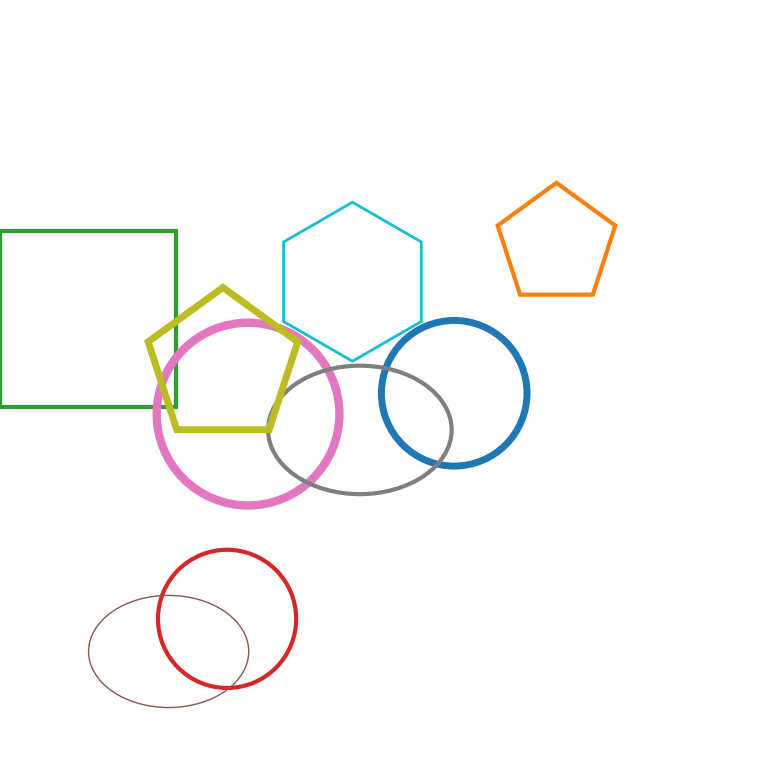[{"shape": "circle", "thickness": 2.5, "radius": 0.47, "center": [0.59, 0.489]}, {"shape": "pentagon", "thickness": 1.5, "radius": 0.4, "center": [0.723, 0.682]}, {"shape": "square", "thickness": 1.5, "radius": 0.57, "center": [0.115, 0.585]}, {"shape": "circle", "thickness": 1.5, "radius": 0.45, "center": [0.295, 0.196]}, {"shape": "oval", "thickness": 0.5, "radius": 0.52, "center": [0.219, 0.154]}, {"shape": "circle", "thickness": 3, "radius": 0.59, "center": [0.322, 0.462]}, {"shape": "oval", "thickness": 1.5, "radius": 0.6, "center": [0.467, 0.442]}, {"shape": "pentagon", "thickness": 2.5, "radius": 0.51, "center": [0.29, 0.525]}, {"shape": "hexagon", "thickness": 1, "radius": 0.52, "center": [0.458, 0.634]}]